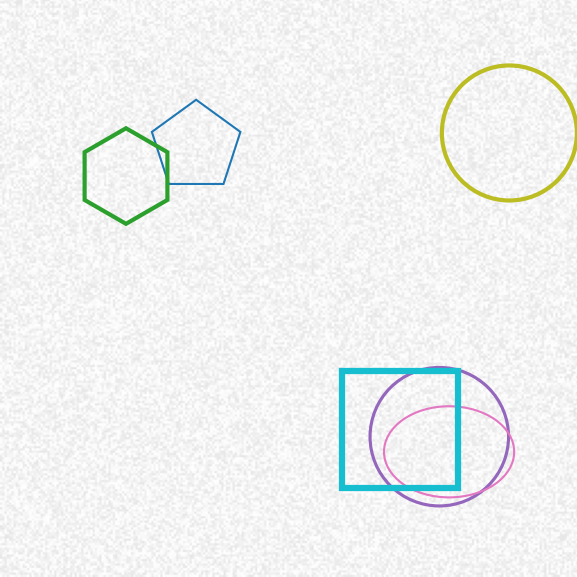[{"shape": "pentagon", "thickness": 1, "radius": 0.4, "center": [0.34, 0.746]}, {"shape": "hexagon", "thickness": 2, "radius": 0.41, "center": [0.218, 0.694]}, {"shape": "circle", "thickness": 1.5, "radius": 0.6, "center": [0.761, 0.243]}, {"shape": "oval", "thickness": 1, "radius": 0.56, "center": [0.778, 0.217]}, {"shape": "circle", "thickness": 2, "radius": 0.58, "center": [0.882, 0.769]}, {"shape": "square", "thickness": 3, "radius": 0.5, "center": [0.693, 0.256]}]